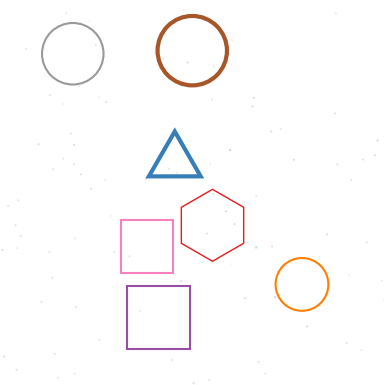[{"shape": "hexagon", "thickness": 1, "radius": 0.47, "center": [0.552, 0.415]}, {"shape": "triangle", "thickness": 3, "radius": 0.39, "center": [0.454, 0.581]}, {"shape": "square", "thickness": 1.5, "radius": 0.41, "center": [0.411, 0.175]}, {"shape": "circle", "thickness": 1.5, "radius": 0.34, "center": [0.784, 0.261]}, {"shape": "circle", "thickness": 3, "radius": 0.45, "center": [0.499, 0.868]}, {"shape": "square", "thickness": 1.5, "radius": 0.34, "center": [0.381, 0.36]}, {"shape": "circle", "thickness": 1.5, "radius": 0.4, "center": [0.189, 0.86]}]